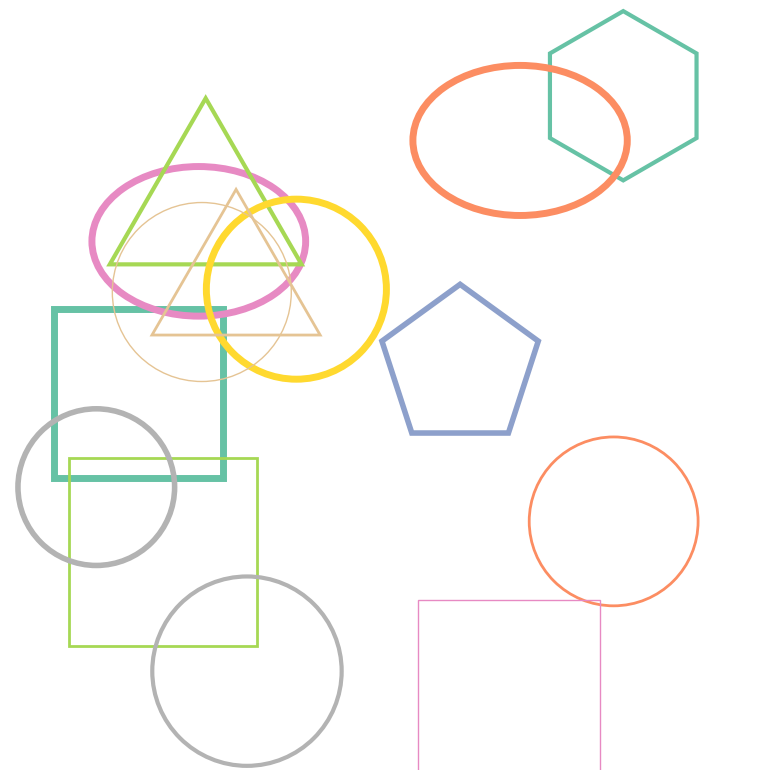[{"shape": "hexagon", "thickness": 1.5, "radius": 0.55, "center": [0.809, 0.876]}, {"shape": "square", "thickness": 2.5, "radius": 0.55, "center": [0.18, 0.489]}, {"shape": "oval", "thickness": 2.5, "radius": 0.7, "center": [0.675, 0.818]}, {"shape": "circle", "thickness": 1, "radius": 0.55, "center": [0.797, 0.323]}, {"shape": "pentagon", "thickness": 2, "radius": 0.53, "center": [0.598, 0.524]}, {"shape": "square", "thickness": 0.5, "radius": 0.59, "center": [0.661, 0.102]}, {"shape": "oval", "thickness": 2.5, "radius": 0.69, "center": [0.258, 0.687]}, {"shape": "triangle", "thickness": 1.5, "radius": 0.72, "center": [0.267, 0.729]}, {"shape": "square", "thickness": 1, "radius": 0.61, "center": [0.212, 0.283]}, {"shape": "circle", "thickness": 2.5, "radius": 0.58, "center": [0.385, 0.624]}, {"shape": "circle", "thickness": 0.5, "radius": 0.58, "center": [0.262, 0.621]}, {"shape": "triangle", "thickness": 1, "radius": 0.63, "center": [0.307, 0.628]}, {"shape": "circle", "thickness": 2, "radius": 0.51, "center": [0.125, 0.367]}, {"shape": "circle", "thickness": 1.5, "radius": 0.61, "center": [0.321, 0.128]}]